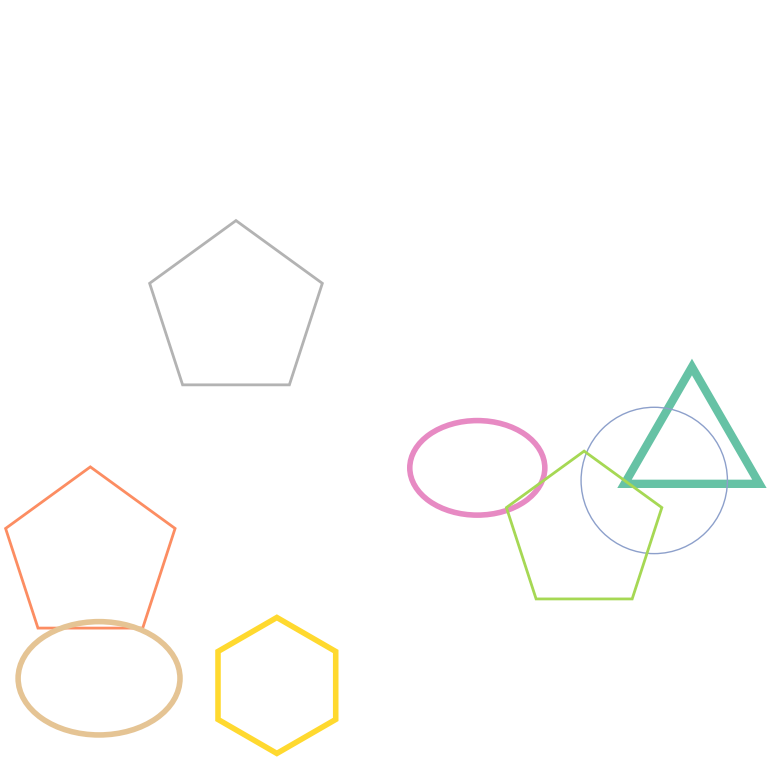[{"shape": "triangle", "thickness": 3, "radius": 0.51, "center": [0.899, 0.422]}, {"shape": "pentagon", "thickness": 1, "radius": 0.58, "center": [0.117, 0.278]}, {"shape": "circle", "thickness": 0.5, "radius": 0.48, "center": [0.85, 0.376]}, {"shape": "oval", "thickness": 2, "radius": 0.44, "center": [0.62, 0.392]}, {"shape": "pentagon", "thickness": 1, "radius": 0.53, "center": [0.759, 0.308]}, {"shape": "hexagon", "thickness": 2, "radius": 0.44, "center": [0.36, 0.11]}, {"shape": "oval", "thickness": 2, "radius": 0.53, "center": [0.129, 0.119]}, {"shape": "pentagon", "thickness": 1, "radius": 0.59, "center": [0.306, 0.596]}]